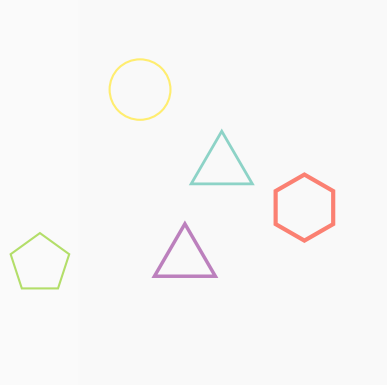[{"shape": "triangle", "thickness": 2, "radius": 0.46, "center": [0.572, 0.568]}, {"shape": "hexagon", "thickness": 3, "radius": 0.43, "center": [0.786, 0.461]}, {"shape": "pentagon", "thickness": 1.5, "radius": 0.4, "center": [0.103, 0.315]}, {"shape": "triangle", "thickness": 2.5, "radius": 0.45, "center": [0.477, 0.328]}, {"shape": "circle", "thickness": 1.5, "radius": 0.39, "center": [0.361, 0.767]}]